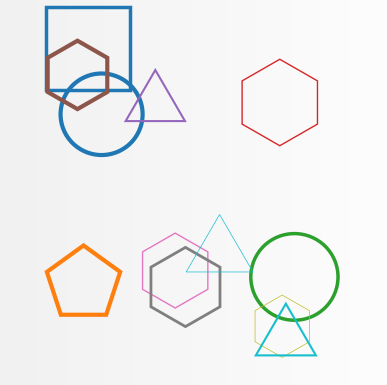[{"shape": "circle", "thickness": 3, "radius": 0.53, "center": [0.262, 0.703]}, {"shape": "square", "thickness": 2.5, "radius": 0.54, "center": [0.227, 0.875]}, {"shape": "pentagon", "thickness": 3, "radius": 0.5, "center": [0.216, 0.263]}, {"shape": "circle", "thickness": 2.5, "radius": 0.56, "center": [0.76, 0.281]}, {"shape": "hexagon", "thickness": 1, "radius": 0.56, "center": [0.722, 0.734]}, {"shape": "triangle", "thickness": 1.5, "radius": 0.44, "center": [0.401, 0.73]}, {"shape": "hexagon", "thickness": 3, "radius": 0.44, "center": [0.2, 0.805]}, {"shape": "hexagon", "thickness": 1, "radius": 0.49, "center": [0.452, 0.297]}, {"shape": "hexagon", "thickness": 2, "radius": 0.51, "center": [0.479, 0.255]}, {"shape": "hexagon", "thickness": 0.5, "radius": 0.4, "center": [0.728, 0.153]}, {"shape": "triangle", "thickness": 0.5, "radius": 0.5, "center": [0.567, 0.343]}, {"shape": "triangle", "thickness": 1.5, "radius": 0.45, "center": [0.738, 0.122]}]